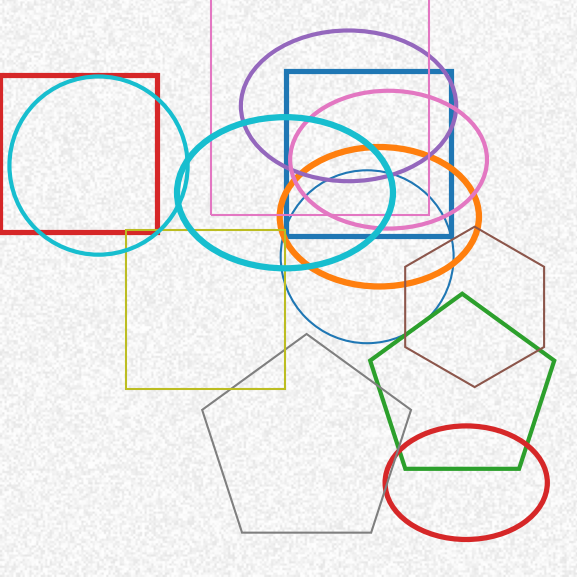[{"shape": "square", "thickness": 2.5, "radius": 0.71, "center": [0.638, 0.734]}, {"shape": "circle", "thickness": 1, "radius": 0.75, "center": [0.636, 0.555]}, {"shape": "oval", "thickness": 3, "radius": 0.86, "center": [0.657, 0.624]}, {"shape": "pentagon", "thickness": 2, "radius": 0.84, "center": [0.8, 0.323]}, {"shape": "oval", "thickness": 2.5, "radius": 0.7, "center": [0.807, 0.163]}, {"shape": "square", "thickness": 2.5, "radius": 0.68, "center": [0.136, 0.733]}, {"shape": "oval", "thickness": 2, "radius": 0.93, "center": [0.604, 0.816]}, {"shape": "hexagon", "thickness": 1, "radius": 0.69, "center": [0.822, 0.468]}, {"shape": "oval", "thickness": 2, "radius": 0.85, "center": [0.673, 0.723]}, {"shape": "square", "thickness": 1, "radius": 0.94, "center": [0.554, 0.816]}, {"shape": "pentagon", "thickness": 1, "radius": 0.95, "center": [0.531, 0.231]}, {"shape": "square", "thickness": 1, "radius": 0.69, "center": [0.356, 0.463]}, {"shape": "circle", "thickness": 2, "radius": 0.77, "center": [0.171, 0.712]}, {"shape": "oval", "thickness": 3, "radius": 0.93, "center": [0.493, 0.665]}]